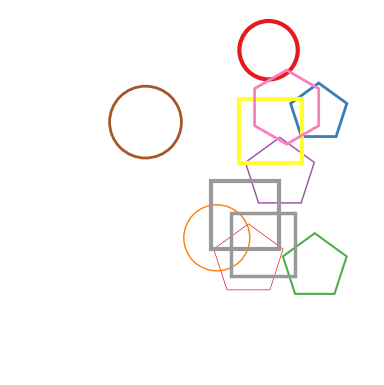[{"shape": "pentagon", "thickness": 0.5, "radius": 0.47, "center": [0.645, 0.324]}, {"shape": "circle", "thickness": 3, "radius": 0.38, "center": [0.698, 0.87]}, {"shape": "pentagon", "thickness": 2, "radius": 0.38, "center": [0.828, 0.707]}, {"shape": "pentagon", "thickness": 1.5, "radius": 0.44, "center": [0.818, 0.307]}, {"shape": "pentagon", "thickness": 1, "radius": 0.47, "center": [0.727, 0.549]}, {"shape": "circle", "thickness": 1, "radius": 0.43, "center": [0.563, 0.382]}, {"shape": "square", "thickness": 3, "radius": 0.41, "center": [0.703, 0.66]}, {"shape": "circle", "thickness": 2, "radius": 0.47, "center": [0.378, 0.683]}, {"shape": "hexagon", "thickness": 2, "radius": 0.48, "center": [0.745, 0.722]}, {"shape": "square", "thickness": 3, "radius": 0.44, "center": [0.637, 0.442]}, {"shape": "square", "thickness": 2.5, "radius": 0.41, "center": [0.683, 0.366]}]